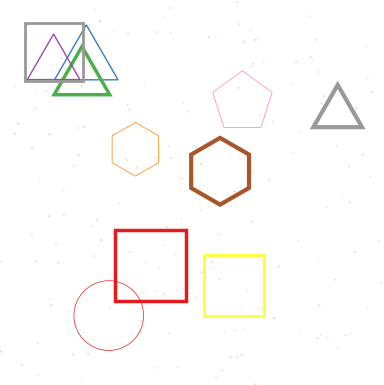[{"shape": "square", "thickness": 2.5, "radius": 0.46, "center": [0.392, 0.31]}, {"shape": "circle", "thickness": 0.5, "radius": 0.45, "center": [0.282, 0.18]}, {"shape": "triangle", "thickness": 1, "radius": 0.48, "center": [0.224, 0.84]}, {"shape": "triangle", "thickness": 2.5, "radius": 0.42, "center": [0.213, 0.796]}, {"shape": "triangle", "thickness": 1, "radius": 0.39, "center": [0.139, 0.833]}, {"shape": "hexagon", "thickness": 0.5, "radius": 0.35, "center": [0.352, 0.612]}, {"shape": "square", "thickness": 2, "radius": 0.39, "center": [0.608, 0.258]}, {"shape": "hexagon", "thickness": 3, "radius": 0.43, "center": [0.572, 0.555]}, {"shape": "pentagon", "thickness": 0.5, "radius": 0.41, "center": [0.63, 0.735]}, {"shape": "square", "thickness": 2, "radius": 0.38, "center": [0.14, 0.864]}, {"shape": "triangle", "thickness": 3, "radius": 0.37, "center": [0.877, 0.706]}]